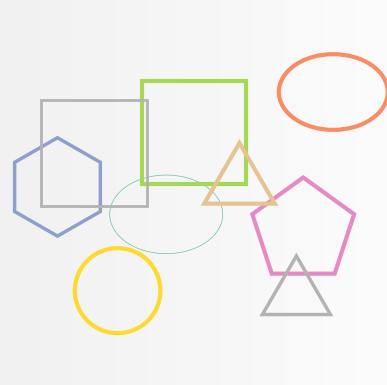[{"shape": "oval", "thickness": 0.5, "radius": 0.73, "center": [0.429, 0.443]}, {"shape": "oval", "thickness": 3, "radius": 0.7, "center": [0.86, 0.761]}, {"shape": "hexagon", "thickness": 2.5, "radius": 0.64, "center": [0.148, 0.514]}, {"shape": "pentagon", "thickness": 3, "radius": 0.69, "center": [0.782, 0.401]}, {"shape": "square", "thickness": 3, "radius": 0.67, "center": [0.501, 0.655]}, {"shape": "circle", "thickness": 3, "radius": 0.55, "center": [0.304, 0.245]}, {"shape": "triangle", "thickness": 3, "radius": 0.53, "center": [0.618, 0.524]}, {"shape": "triangle", "thickness": 2.5, "radius": 0.51, "center": [0.765, 0.234]}, {"shape": "square", "thickness": 2, "radius": 0.69, "center": [0.243, 0.602]}]